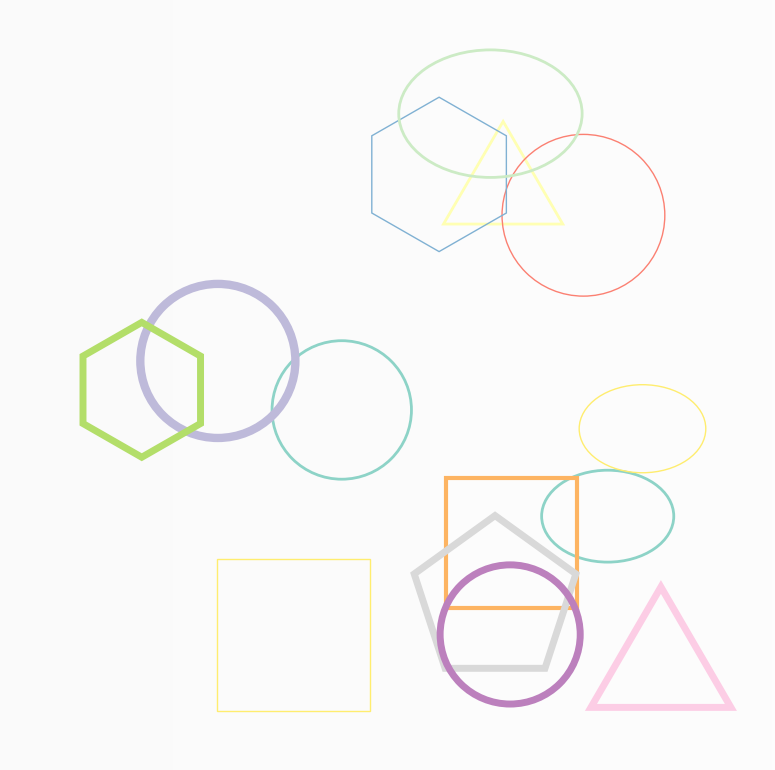[{"shape": "oval", "thickness": 1, "radius": 0.43, "center": [0.784, 0.33]}, {"shape": "circle", "thickness": 1, "radius": 0.45, "center": [0.441, 0.468]}, {"shape": "triangle", "thickness": 1, "radius": 0.44, "center": [0.649, 0.753]}, {"shape": "circle", "thickness": 3, "radius": 0.5, "center": [0.281, 0.531]}, {"shape": "circle", "thickness": 0.5, "radius": 0.53, "center": [0.753, 0.72]}, {"shape": "hexagon", "thickness": 0.5, "radius": 0.5, "center": [0.567, 0.774]}, {"shape": "square", "thickness": 1.5, "radius": 0.42, "center": [0.66, 0.294]}, {"shape": "hexagon", "thickness": 2.5, "radius": 0.44, "center": [0.183, 0.494]}, {"shape": "triangle", "thickness": 2.5, "radius": 0.52, "center": [0.853, 0.133]}, {"shape": "pentagon", "thickness": 2.5, "radius": 0.55, "center": [0.639, 0.221]}, {"shape": "circle", "thickness": 2.5, "radius": 0.45, "center": [0.658, 0.176]}, {"shape": "oval", "thickness": 1, "radius": 0.59, "center": [0.633, 0.852]}, {"shape": "oval", "thickness": 0.5, "radius": 0.41, "center": [0.829, 0.443]}, {"shape": "square", "thickness": 0.5, "radius": 0.49, "center": [0.379, 0.175]}]